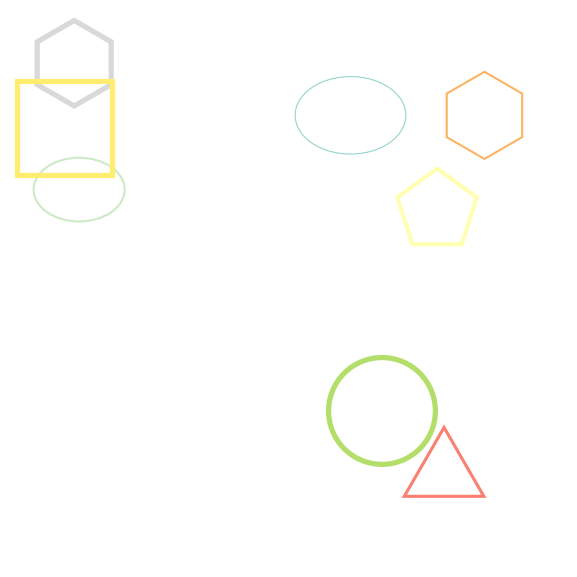[{"shape": "oval", "thickness": 0.5, "radius": 0.48, "center": [0.607, 0.799]}, {"shape": "pentagon", "thickness": 2, "radius": 0.36, "center": [0.757, 0.635]}, {"shape": "triangle", "thickness": 1.5, "radius": 0.4, "center": [0.769, 0.179]}, {"shape": "hexagon", "thickness": 1, "radius": 0.38, "center": [0.839, 0.799]}, {"shape": "circle", "thickness": 2.5, "radius": 0.46, "center": [0.661, 0.288]}, {"shape": "hexagon", "thickness": 2.5, "radius": 0.37, "center": [0.128, 0.89]}, {"shape": "oval", "thickness": 1, "radius": 0.39, "center": [0.137, 0.671]}, {"shape": "square", "thickness": 2.5, "radius": 0.41, "center": [0.112, 0.778]}]